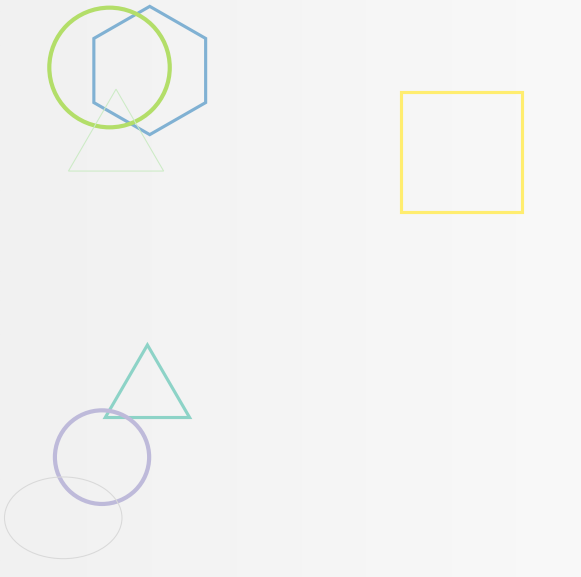[{"shape": "triangle", "thickness": 1.5, "radius": 0.42, "center": [0.254, 0.318]}, {"shape": "circle", "thickness": 2, "radius": 0.41, "center": [0.176, 0.208]}, {"shape": "hexagon", "thickness": 1.5, "radius": 0.56, "center": [0.258, 0.877]}, {"shape": "circle", "thickness": 2, "radius": 0.52, "center": [0.188, 0.882]}, {"shape": "oval", "thickness": 0.5, "radius": 0.51, "center": [0.109, 0.102]}, {"shape": "triangle", "thickness": 0.5, "radius": 0.47, "center": [0.2, 0.75]}, {"shape": "square", "thickness": 1.5, "radius": 0.52, "center": [0.794, 0.736]}]